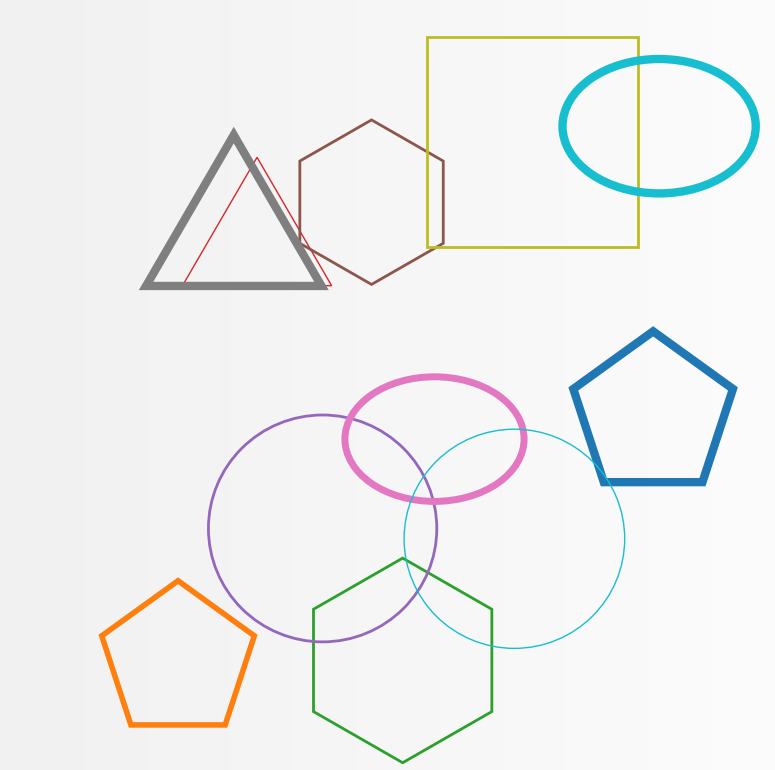[{"shape": "pentagon", "thickness": 3, "radius": 0.54, "center": [0.843, 0.461]}, {"shape": "pentagon", "thickness": 2, "radius": 0.52, "center": [0.23, 0.142]}, {"shape": "hexagon", "thickness": 1, "radius": 0.66, "center": [0.52, 0.142]}, {"shape": "triangle", "thickness": 0.5, "radius": 0.56, "center": [0.332, 0.685]}, {"shape": "circle", "thickness": 1, "radius": 0.74, "center": [0.416, 0.314]}, {"shape": "hexagon", "thickness": 1, "radius": 0.53, "center": [0.479, 0.737]}, {"shape": "oval", "thickness": 2.5, "radius": 0.58, "center": [0.561, 0.43]}, {"shape": "triangle", "thickness": 3, "radius": 0.65, "center": [0.302, 0.694]}, {"shape": "square", "thickness": 1, "radius": 0.68, "center": [0.688, 0.816]}, {"shape": "circle", "thickness": 0.5, "radius": 0.71, "center": [0.664, 0.3]}, {"shape": "oval", "thickness": 3, "radius": 0.62, "center": [0.85, 0.836]}]